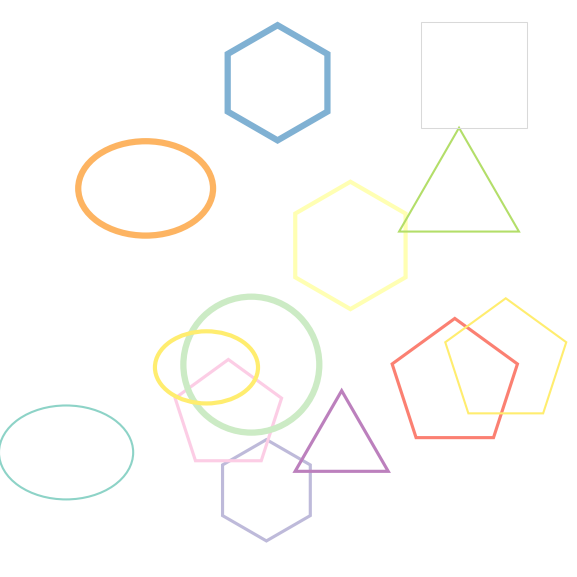[{"shape": "oval", "thickness": 1, "radius": 0.58, "center": [0.114, 0.216]}, {"shape": "hexagon", "thickness": 2, "radius": 0.55, "center": [0.607, 0.574]}, {"shape": "hexagon", "thickness": 1.5, "radius": 0.44, "center": [0.461, 0.15]}, {"shape": "pentagon", "thickness": 1.5, "radius": 0.57, "center": [0.788, 0.334]}, {"shape": "hexagon", "thickness": 3, "radius": 0.5, "center": [0.481, 0.856]}, {"shape": "oval", "thickness": 3, "radius": 0.58, "center": [0.252, 0.673]}, {"shape": "triangle", "thickness": 1, "radius": 0.6, "center": [0.795, 0.658]}, {"shape": "pentagon", "thickness": 1.5, "radius": 0.48, "center": [0.395, 0.28]}, {"shape": "square", "thickness": 0.5, "radius": 0.46, "center": [0.82, 0.869]}, {"shape": "triangle", "thickness": 1.5, "radius": 0.47, "center": [0.592, 0.23]}, {"shape": "circle", "thickness": 3, "radius": 0.59, "center": [0.435, 0.368]}, {"shape": "oval", "thickness": 2, "radius": 0.45, "center": [0.358, 0.363]}, {"shape": "pentagon", "thickness": 1, "radius": 0.55, "center": [0.876, 0.372]}]